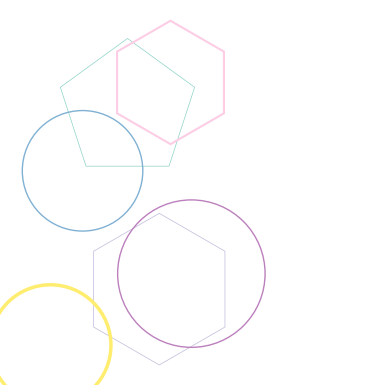[{"shape": "pentagon", "thickness": 0.5, "radius": 0.92, "center": [0.331, 0.717]}, {"shape": "hexagon", "thickness": 0.5, "radius": 0.98, "center": [0.414, 0.249]}, {"shape": "circle", "thickness": 1, "radius": 0.78, "center": [0.214, 0.556]}, {"shape": "hexagon", "thickness": 1.5, "radius": 0.8, "center": [0.443, 0.786]}, {"shape": "circle", "thickness": 1, "radius": 0.96, "center": [0.497, 0.289]}, {"shape": "circle", "thickness": 2.5, "radius": 0.79, "center": [0.131, 0.103]}]